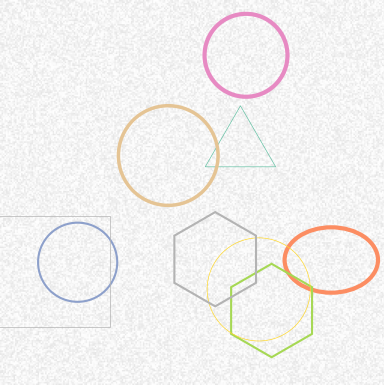[{"shape": "triangle", "thickness": 0.5, "radius": 0.53, "center": [0.625, 0.62]}, {"shape": "oval", "thickness": 3, "radius": 0.61, "center": [0.861, 0.325]}, {"shape": "circle", "thickness": 1.5, "radius": 0.51, "center": [0.202, 0.319]}, {"shape": "circle", "thickness": 3, "radius": 0.54, "center": [0.639, 0.856]}, {"shape": "hexagon", "thickness": 1.5, "radius": 0.61, "center": [0.705, 0.193]}, {"shape": "circle", "thickness": 0.5, "radius": 0.67, "center": [0.672, 0.248]}, {"shape": "circle", "thickness": 2.5, "radius": 0.65, "center": [0.437, 0.596]}, {"shape": "hexagon", "thickness": 1.5, "radius": 0.61, "center": [0.559, 0.327]}, {"shape": "square", "thickness": 0.5, "radius": 0.72, "center": [0.141, 0.295]}]